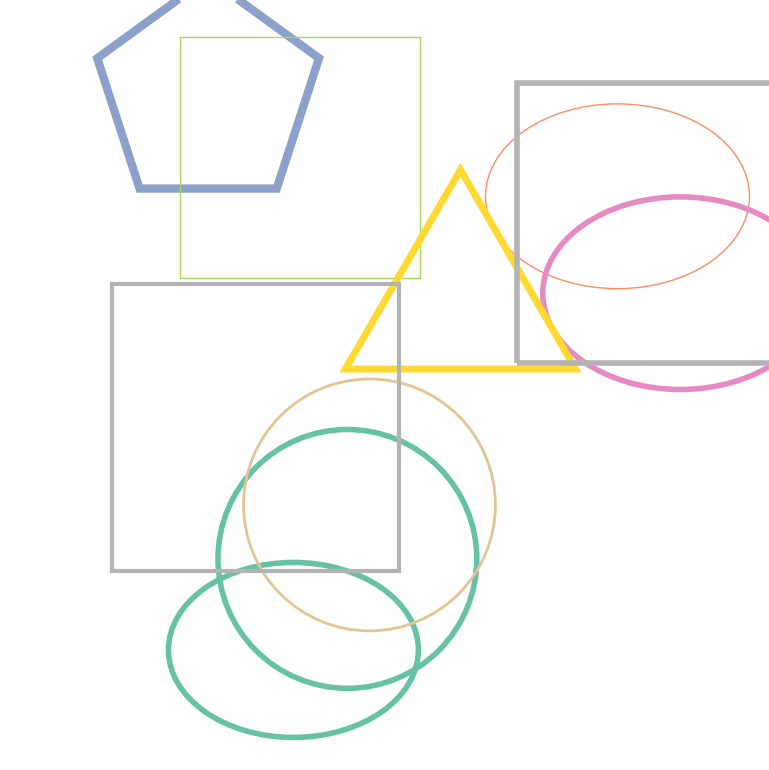[{"shape": "oval", "thickness": 2, "radius": 0.81, "center": [0.381, 0.156]}, {"shape": "circle", "thickness": 2, "radius": 0.84, "center": [0.451, 0.274]}, {"shape": "oval", "thickness": 0.5, "radius": 0.86, "center": [0.802, 0.745]}, {"shape": "pentagon", "thickness": 3, "radius": 0.76, "center": [0.27, 0.878]}, {"shape": "oval", "thickness": 2, "radius": 0.89, "center": [0.884, 0.619]}, {"shape": "square", "thickness": 0.5, "radius": 0.78, "center": [0.39, 0.795]}, {"shape": "triangle", "thickness": 2.5, "radius": 0.86, "center": [0.598, 0.607]}, {"shape": "circle", "thickness": 1, "radius": 0.82, "center": [0.48, 0.344]}, {"shape": "square", "thickness": 2, "radius": 0.91, "center": [0.853, 0.711]}, {"shape": "square", "thickness": 1.5, "radius": 0.93, "center": [0.332, 0.445]}]